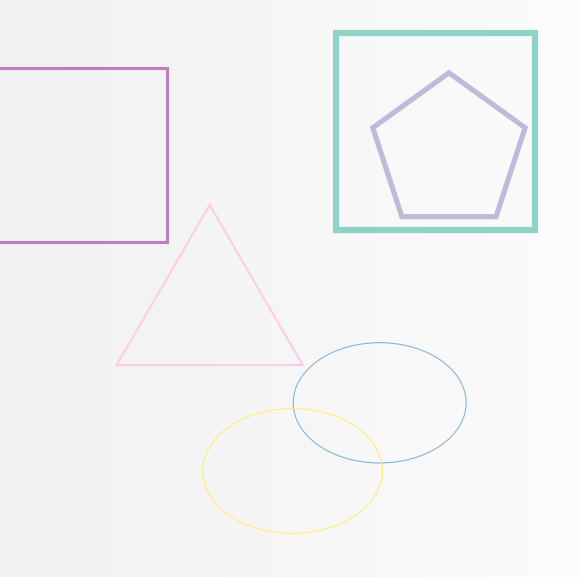[{"shape": "square", "thickness": 3, "radius": 0.86, "center": [0.749, 0.772]}, {"shape": "pentagon", "thickness": 2.5, "radius": 0.69, "center": [0.772, 0.735]}, {"shape": "oval", "thickness": 0.5, "radius": 0.74, "center": [0.653, 0.302]}, {"shape": "triangle", "thickness": 1, "radius": 0.92, "center": [0.361, 0.459]}, {"shape": "square", "thickness": 1.5, "radius": 0.75, "center": [0.136, 0.731]}, {"shape": "oval", "thickness": 0.5, "radius": 0.77, "center": [0.503, 0.184]}]